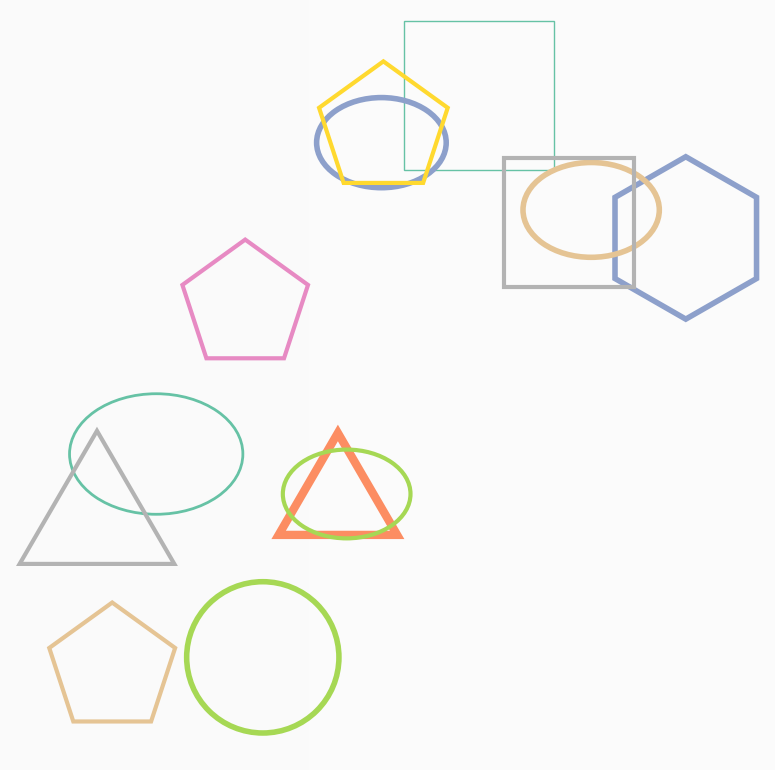[{"shape": "oval", "thickness": 1, "radius": 0.56, "center": [0.202, 0.41]}, {"shape": "square", "thickness": 0.5, "radius": 0.49, "center": [0.618, 0.876]}, {"shape": "triangle", "thickness": 3, "radius": 0.44, "center": [0.436, 0.349]}, {"shape": "hexagon", "thickness": 2, "radius": 0.53, "center": [0.885, 0.691]}, {"shape": "oval", "thickness": 2, "radius": 0.42, "center": [0.492, 0.815]}, {"shape": "pentagon", "thickness": 1.5, "radius": 0.43, "center": [0.316, 0.604]}, {"shape": "oval", "thickness": 1.5, "radius": 0.41, "center": [0.447, 0.358]}, {"shape": "circle", "thickness": 2, "radius": 0.49, "center": [0.339, 0.146]}, {"shape": "pentagon", "thickness": 1.5, "radius": 0.44, "center": [0.495, 0.833]}, {"shape": "oval", "thickness": 2, "radius": 0.44, "center": [0.763, 0.727]}, {"shape": "pentagon", "thickness": 1.5, "radius": 0.43, "center": [0.145, 0.132]}, {"shape": "square", "thickness": 1.5, "radius": 0.42, "center": [0.734, 0.711]}, {"shape": "triangle", "thickness": 1.5, "radius": 0.58, "center": [0.125, 0.325]}]